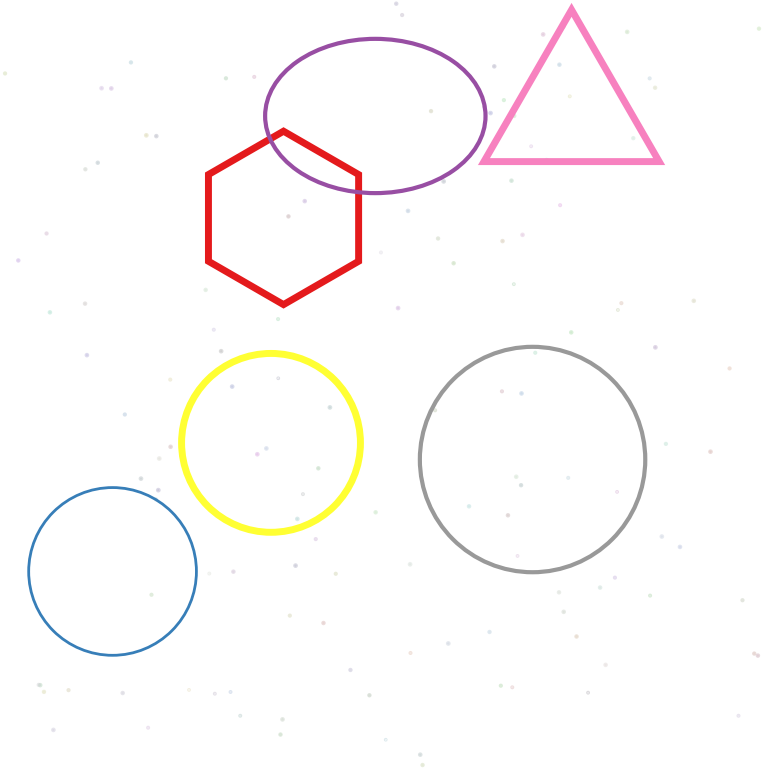[{"shape": "hexagon", "thickness": 2.5, "radius": 0.56, "center": [0.368, 0.717]}, {"shape": "circle", "thickness": 1, "radius": 0.54, "center": [0.146, 0.258]}, {"shape": "oval", "thickness": 1.5, "radius": 0.72, "center": [0.487, 0.849]}, {"shape": "circle", "thickness": 2.5, "radius": 0.58, "center": [0.352, 0.425]}, {"shape": "triangle", "thickness": 2.5, "radius": 0.66, "center": [0.742, 0.856]}, {"shape": "circle", "thickness": 1.5, "radius": 0.73, "center": [0.692, 0.403]}]